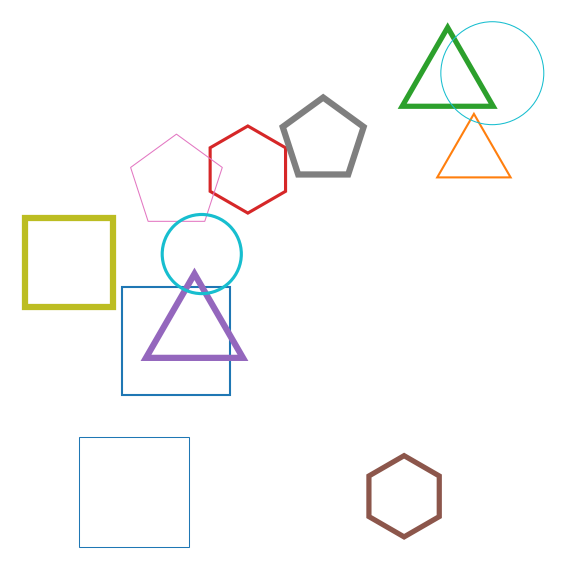[{"shape": "square", "thickness": 0.5, "radius": 0.48, "center": [0.233, 0.147]}, {"shape": "square", "thickness": 1, "radius": 0.47, "center": [0.305, 0.409]}, {"shape": "triangle", "thickness": 1, "radius": 0.37, "center": [0.821, 0.729]}, {"shape": "triangle", "thickness": 2.5, "radius": 0.45, "center": [0.775, 0.861]}, {"shape": "hexagon", "thickness": 1.5, "radius": 0.38, "center": [0.429, 0.706]}, {"shape": "triangle", "thickness": 3, "radius": 0.48, "center": [0.337, 0.428]}, {"shape": "hexagon", "thickness": 2.5, "radius": 0.35, "center": [0.7, 0.14]}, {"shape": "pentagon", "thickness": 0.5, "radius": 0.42, "center": [0.306, 0.683]}, {"shape": "pentagon", "thickness": 3, "radius": 0.37, "center": [0.56, 0.757]}, {"shape": "square", "thickness": 3, "radius": 0.38, "center": [0.12, 0.545]}, {"shape": "circle", "thickness": 0.5, "radius": 0.45, "center": [0.852, 0.872]}, {"shape": "circle", "thickness": 1.5, "radius": 0.34, "center": [0.349, 0.559]}]